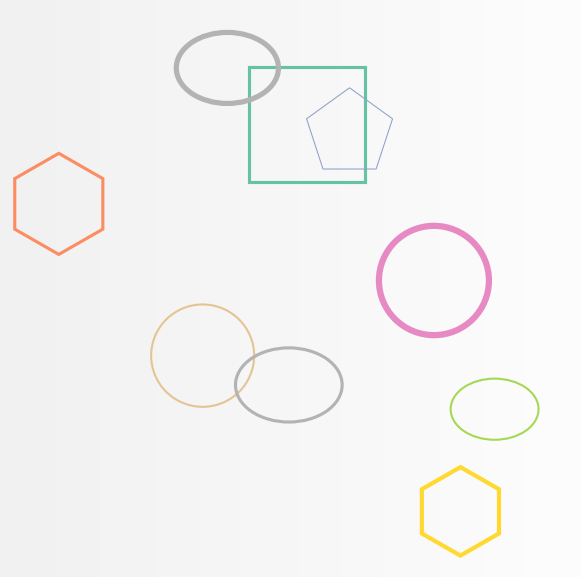[{"shape": "square", "thickness": 1.5, "radius": 0.5, "center": [0.528, 0.784]}, {"shape": "hexagon", "thickness": 1.5, "radius": 0.44, "center": [0.101, 0.646]}, {"shape": "pentagon", "thickness": 0.5, "radius": 0.39, "center": [0.601, 0.769]}, {"shape": "circle", "thickness": 3, "radius": 0.47, "center": [0.747, 0.513]}, {"shape": "oval", "thickness": 1, "radius": 0.38, "center": [0.851, 0.291]}, {"shape": "hexagon", "thickness": 2, "radius": 0.38, "center": [0.792, 0.114]}, {"shape": "circle", "thickness": 1, "radius": 0.44, "center": [0.349, 0.383]}, {"shape": "oval", "thickness": 2.5, "radius": 0.44, "center": [0.391, 0.881]}, {"shape": "oval", "thickness": 1.5, "radius": 0.46, "center": [0.497, 0.333]}]